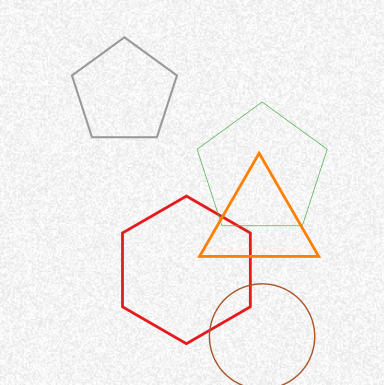[{"shape": "hexagon", "thickness": 2, "radius": 0.96, "center": [0.484, 0.299]}, {"shape": "pentagon", "thickness": 0.5, "radius": 0.89, "center": [0.681, 0.557]}, {"shape": "triangle", "thickness": 2, "radius": 0.89, "center": [0.673, 0.423]}, {"shape": "circle", "thickness": 1, "radius": 0.68, "center": [0.681, 0.126]}, {"shape": "pentagon", "thickness": 1.5, "radius": 0.72, "center": [0.323, 0.76]}]